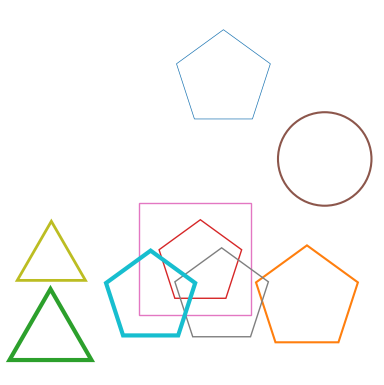[{"shape": "pentagon", "thickness": 0.5, "radius": 0.64, "center": [0.58, 0.795]}, {"shape": "pentagon", "thickness": 1.5, "radius": 0.7, "center": [0.797, 0.224]}, {"shape": "triangle", "thickness": 3, "radius": 0.61, "center": [0.131, 0.126]}, {"shape": "pentagon", "thickness": 1, "radius": 0.56, "center": [0.52, 0.316]}, {"shape": "circle", "thickness": 1.5, "radius": 0.61, "center": [0.843, 0.587]}, {"shape": "square", "thickness": 1, "radius": 0.73, "center": [0.507, 0.328]}, {"shape": "pentagon", "thickness": 1, "radius": 0.64, "center": [0.576, 0.229]}, {"shape": "triangle", "thickness": 2, "radius": 0.51, "center": [0.133, 0.323]}, {"shape": "pentagon", "thickness": 3, "radius": 0.61, "center": [0.391, 0.227]}]